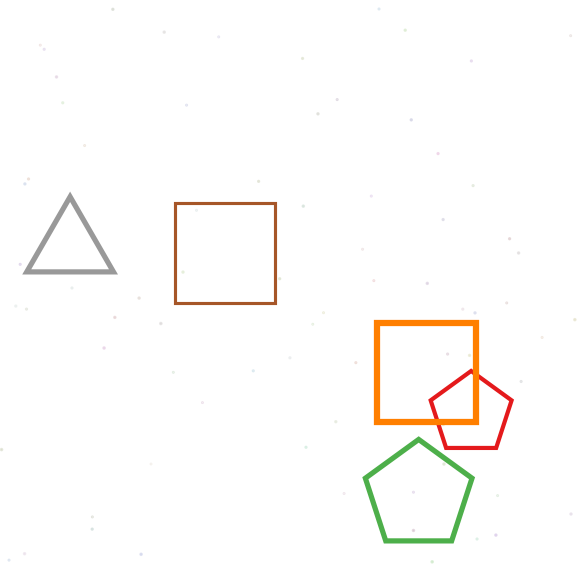[{"shape": "pentagon", "thickness": 2, "radius": 0.37, "center": [0.816, 0.283]}, {"shape": "pentagon", "thickness": 2.5, "radius": 0.49, "center": [0.725, 0.141]}, {"shape": "square", "thickness": 3, "radius": 0.43, "center": [0.739, 0.354]}, {"shape": "square", "thickness": 1.5, "radius": 0.43, "center": [0.39, 0.561]}, {"shape": "triangle", "thickness": 2.5, "radius": 0.43, "center": [0.121, 0.572]}]